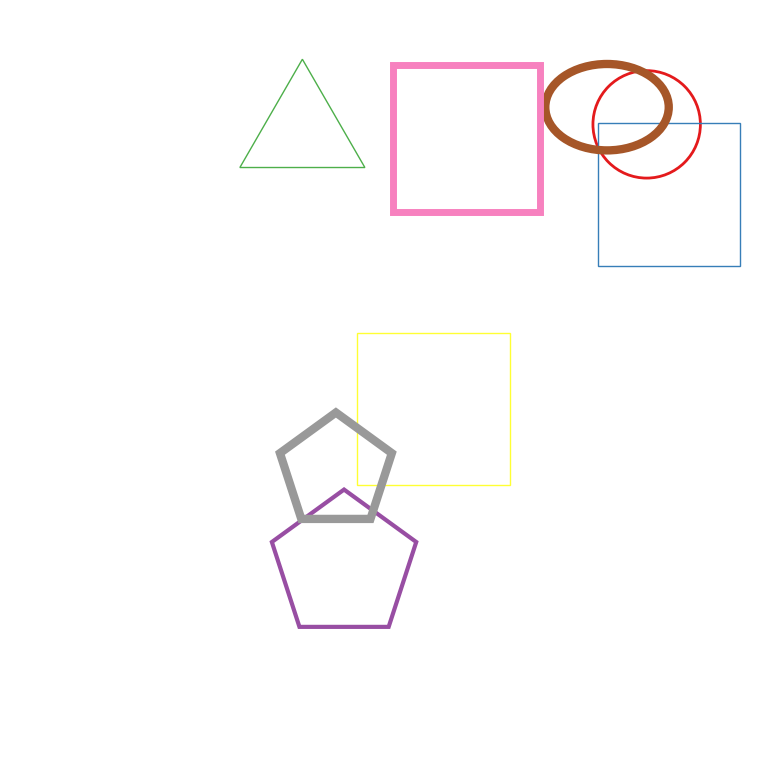[{"shape": "circle", "thickness": 1, "radius": 0.35, "center": [0.84, 0.838]}, {"shape": "square", "thickness": 0.5, "radius": 0.46, "center": [0.869, 0.747]}, {"shape": "triangle", "thickness": 0.5, "radius": 0.47, "center": [0.393, 0.829]}, {"shape": "pentagon", "thickness": 1.5, "radius": 0.49, "center": [0.447, 0.266]}, {"shape": "square", "thickness": 0.5, "radius": 0.49, "center": [0.563, 0.469]}, {"shape": "oval", "thickness": 3, "radius": 0.4, "center": [0.788, 0.861]}, {"shape": "square", "thickness": 2.5, "radius": 0.48, "center": [0.606, 0.82]}, {"shape": "pentagon", "thickness": 3, "radius": 0.38, "center": [0.436, 0.388]}]